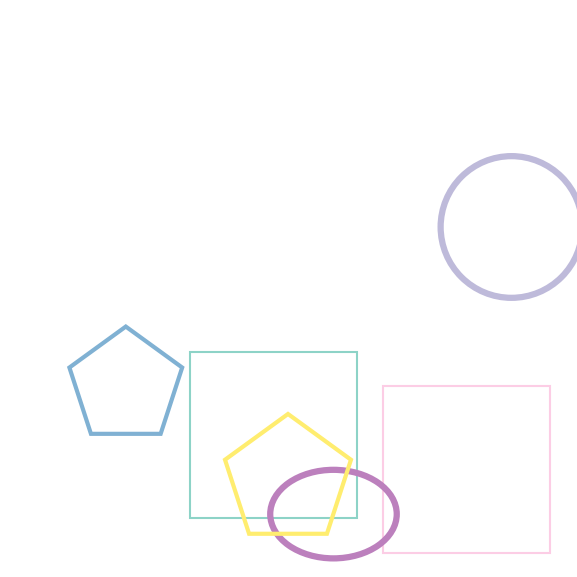[{"shape": "square", "thickness": 1, "radius": 0.72, "center": [0.474, 0.246]}, {"shape": "circle", "thickness": 3, "radius": 0.61, "center": [0.886, 0.606]}, {"shape": "pentagon", "thickness": 2, "radius": 0.51, "center": [0.218, 0.331]}, {"shape": "square", "thickness": 1, "radius": 0.72, "center": [0.808, 0.186]}, {"shape": "oval", "thickness": 3, "radius": 0.55, "center": [0.577, 0.109]}, {"shape": "pentagon", "thickness": 2, "radius": 0.57, "center": [0.499, 0.168]}]